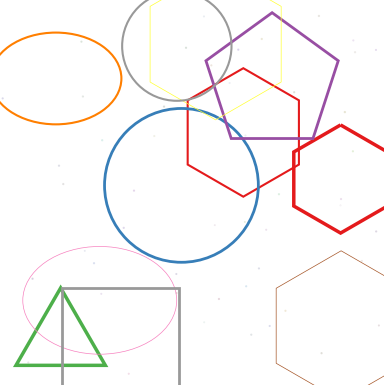[{"shape": "hexagon", "thickness": 2.5, "radius": 0.7, "center": [0.885, 0.535]}, {"shape": "hexagon", "thickness": 1.5, "radius": 0.83, "center": [0.632, 0.656]}, {"shape": "circle", "thickness": 2, "radius": 1.0, "center": [0.471, 0.519]}, {"shape": "triangle", "thickness": 2.5, "radius": 0.67, "center": [0.158, 0.118]}, {"shape": "pentagon", "thickness": 2, "radius": 0.9, "center": [0.707, 0.786]}, {"shape": "oval", "thickness": 1.5, "radius": 0.85, "center": [0.145, 0.796]}, {"shape": "hexagon", "thickness": 0.5, "radius": 0.98, "center": [0.56, 0.885]}, {"shape": "hexagon", "thickness": 0.5, "radius": 0.97, "center": [0.886, 0.154]}, {"shape": "oval", "thickness": 0.5, "radius": 1.0, "center": [0.259, 0.22]}, {"shape": "circle", "thickness": 1.5, "radius": 0.71, "center": [0.459, 0.88]}, {"shape": "square", "thickness": 2, "radius": 0.76, "center": [0.314, 0.1]}]